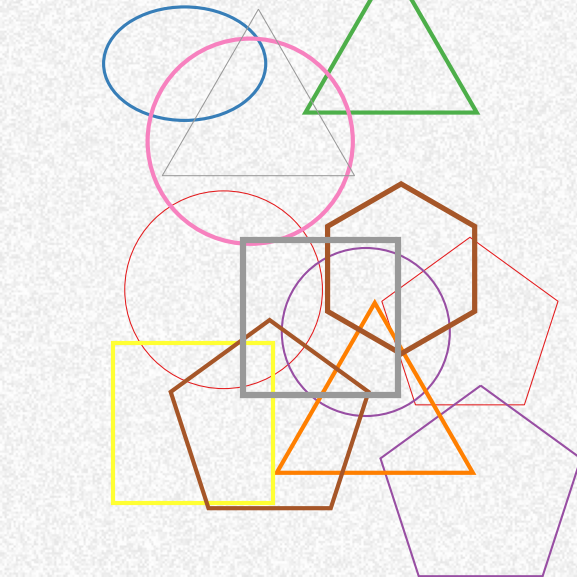[{"shape": "circle", "thickness": 0.5, "radius": 0.86, "center": [0.387, 0.497]}, {"shape": "pentagon", "thickness": 0.5, "radius": 0.8, "center": [0.814, 0.428]}, {"shape": "oval", "thickness": 1.5, "radius": 0.7, "center": [0.32, 0.889]}, {"shape": "triangle", "thickness": 2, "radius": 0.86, "center": [0.677, 0.89]}, {"shape": "pentagon", "thickness": 1, "radius": 0.91, "center": [0.832, 0.149]}, {"shape": "circle", "thickness": 1, "radius": 0.73, "center": [0.633, 0.424]}, {"shape": "triangle", "thickness": 2, "radius": 0.98, "center": [0.649, 0.279]}, {"shape": "square", "thickness": 2, "radius": 0.69, "center": [0.334, 0.266]}, {"shape": "pentagon", "thickness": 2, "radius": 0.9, "center": [0.467, 0.265]}, {"shape": "hexagon", "thickness": 2.5, "radius": 0.74, "center": [0.695, 0.534]}, {"shape": "circle", "thickness": 2, "radius": 0.89, "center": [0.433, 0.755]}, {"shape": "triangle", "thickness": 0.5, "radius": 0.96, "center": [0.447, 0.791]}, {"shape": "square", "thickness": 3, "radius": 0.67, "center": [0.555, 0.449]}]